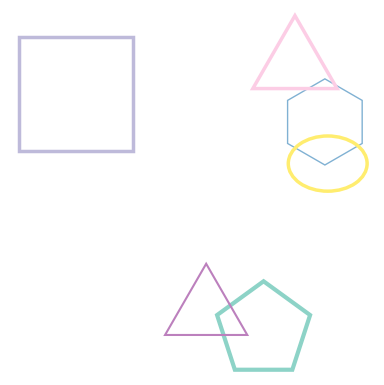[{"shape": "pentagon", "thickness": 3, "radius": 0.64, "center": [0.685, 0.142]}, {"shape": "square", "thickness": 2.5, "radius": 0.74, "center": [0.197, 0.755]}, {"shape": "hexagon", "thickness": 1, "radius": 0.56, "center": [0.844, 0.683]}, {"shape": "triangle", "thickness": 2.5, "radius": 0.63, "center": [0.766, 0.833]}, {"shape": "triangle", "thickness": 1.5, "radius": 0.62, "center": [0.536, 0.192]}, {"shape": "oval", "thickness": 2.5, "radius": 0.51, "center": [0.851, 0.575]}]